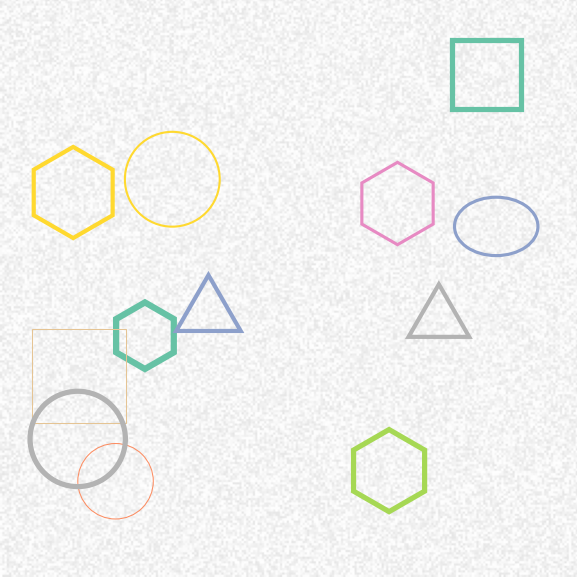[{"shape": "square", "thickness": 2.5, "radius": 0.3, "center": [0.842, 0.87]}, {"shape": "hexagon", "thickness": 3, "radius": 0.29, "center": [0.251, 0.418]}, {"shape": "circle", "thickness": 0.5, "radius": 0.33, "center": [0.2, 0.166]}, {"shape": "triangle", "thickness": 2, "radius": 0.32, "center": [0.361, 0.458]}, {"shape": "oval", "thickness": 1.5, "radius": 0.36, "center": [0.859, 0.607]}, {"shape": "hexagon", "thickness": 1.5, "radius": 0.36, "center": [0.688, 0.647]}, {"shape": "hexagon", "thickness": 2.5, "radius": 0.36, "center": [0.674, 0.184]}, {"shape": "hexagon", "thickness": 2, "radius": 0.39, "center": [0.127, 0.666]}, {"shape": "circle", "thickness": 1, "radius": 0.41, "center": [0.298, 0.689]}, {"shape": "square", "thickness": 0.5, "radius": 0.41, "center": [0.137, 0.348]}, {"shape": "triangle", "thickness": 2, "radius": 0.3, "center": [0.76, 0.446]}, {"shape": "circle", "thickness": 2.5, "radius": 0.41, "center": [0.135, 0.239]}]